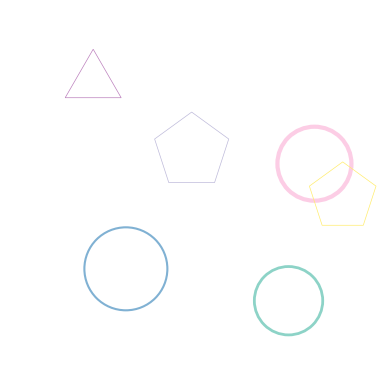[{"shape": "circle", "thickness": 2, "radius": 0.44, "center": [0.749, 0.219]}, {"shape": "pentagon", "thickness": 0.5, "radius": 0.51, "center": [0.498, 0.608]}, {"shape": "circle", "thickness": 1.5, "radius": 0.54, "center": [0.327, 0.302]}, {"shape": "circle", "thickness": 3, "radius": 0.48, "center": [0.817, 0.575]}, {"shape": "triangle", "thickness": 0.5, "radius": 0.42, "center": [0.242, 0.788]}, {"shape": "pentagon", "thickness": 0.5, "radius": 0.45, "center": [0.89, 0.488]}]